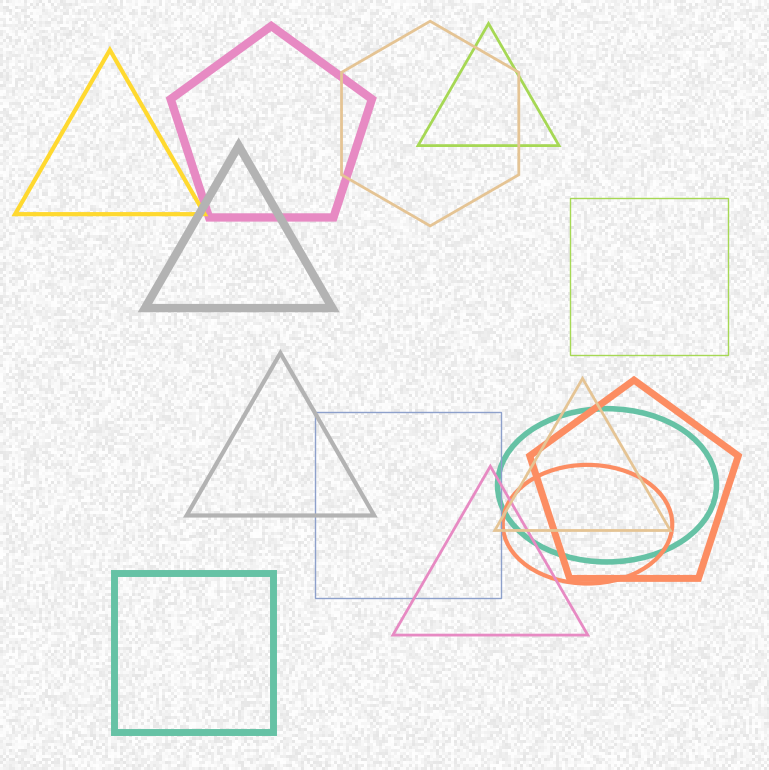[{"shape": "oval", "thickness": 2, "radius": 0.71, "center": [0.788, 0.37]}, {"shape": "square", "thickness": 2.5, "radius": 0.52, "center": [0.252, 0.153]}, {"shape": "oval", "thickness": 1.5, "radius": 0.55, "center": [0.763, 0.319]}, {"shape": "pentagon", "thickness": 2.5, "radius": 0.71, "center": [0.823, 0.364]}, {"shape": "square", "thickness": 0.5, "radius": 0.61, "center": [0.53, 0.344]}, {"shape": "triangle", "thickness": 1, "radius": 0.73, "center": [0.637, 0.248]}, {"shape": "pentagon", "thickness": 3, "radius": 0.69, "center": [0.352, 0.829]}, {"shape": "triangle", "thickness": 1, "radius": 0.53, "center": [0.634, 0.864]}, {"shape": "square", "thickness": 0.5, "radius": 0.51, "center": [0.842, 0.641]}, {"shape": "triangle", "thickness": 1.5, "radius": 0.71, "center": [0.143, 0.793]}, {"shape": "triangle", "thickness": 1, "radius": 0.66, "center": [0.757, 0.377]}, {"shape": "hexagon", "thickness": 1, "radius": 0.66, "center": [0.559, 0.84]}, {"shape": "triangle", "thickness": 3, "radius": 0.7, "center": [0.31, 0.67]}, {"shape": "triangle", "thickness": 1.5, "radius": 0.7, "center": [0.364, 0.401]}]